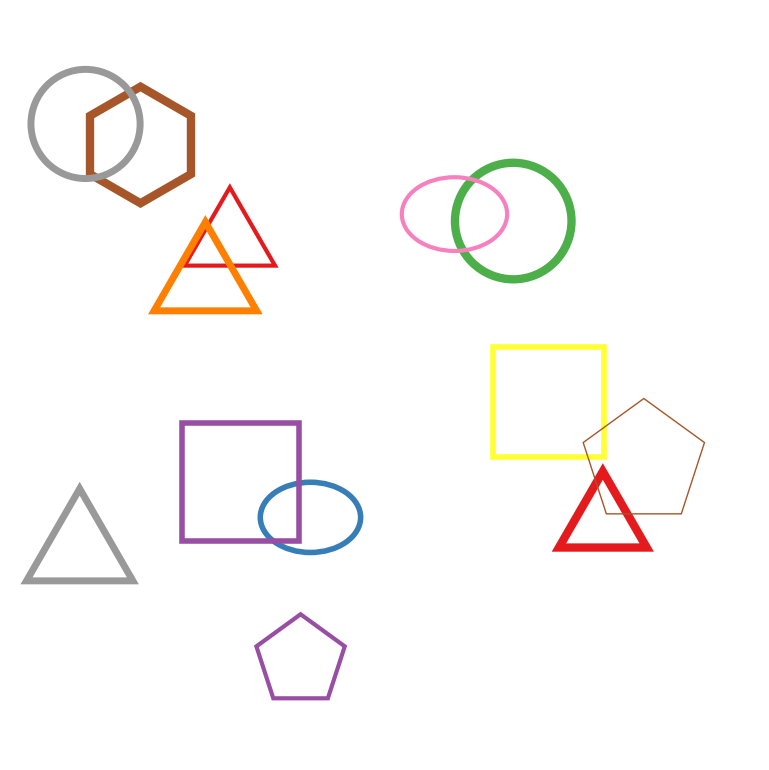[{"shape": "triangle", "thickness": 1.5, "radius": 0.34, "center": [0.298, 0.689]}, {"shape": "triangle", "thickness": 3, "radius": 0.33, "center": [0.783, 0.322]}, {"shape": "oval", "thickness": 2, "radius": 0.33, "center": [0.403, 0.328]}, {"shape": "circle", "thickness": 3, "radius": 0.38, "center": [0.667, 0.713]}, {"shape": "pentagon", "thickness": 1.5, "radius": 0.3, "center": [0.39, 0.142]}, {"shape": "square", "thickness": 2, "radius": 0.38, "center": [0.312, 0.374]}, {"shape": "triangle", "thickness": 2.5, "radius": 0.38, "center": [0.267, 0.635]}, {"shape": "square", "thickness": 2, "radius": 0.36, "center": [0.712, 0.478]}, {"shape": "pentagon", "thickness": 0.5, "radius": 0.41, "center": [0.836, 0.4]}, {"shape": "hexagon", "thickness": 3, "radius": 0.38, "center": [0.182, 0.812]}, {"shape": "oval", "thickness": 1.5, "radius": 0.34, "center": [0.59, 0.722]}, {"shape": "triangle", "thickness": 2.5, "radius": 0.4, "center": [0.103, 0.286]}, {"shape": "circle", "thickness": 2.5, "radius": 0.35, "center": [0.111, 0.839]}]